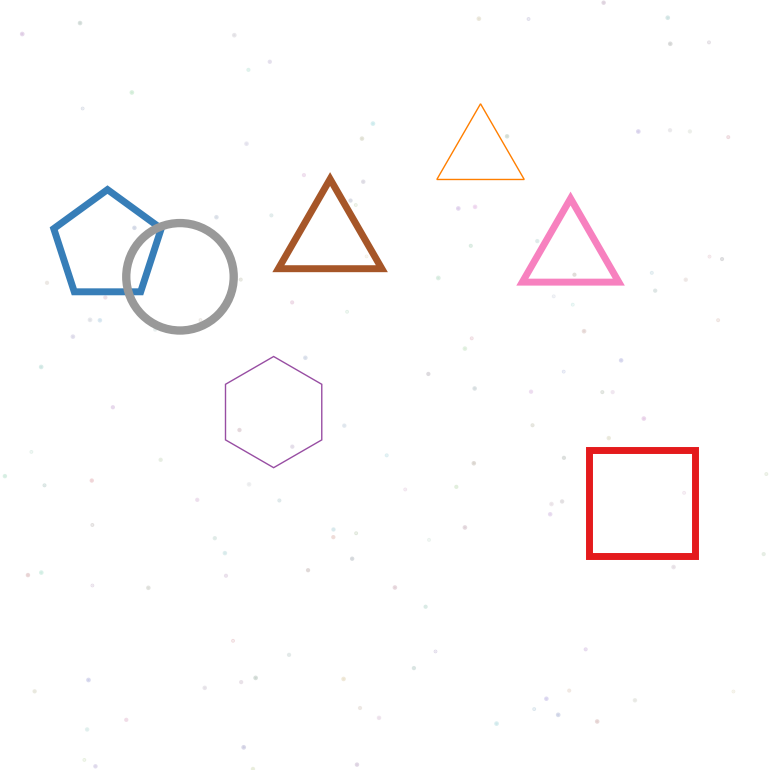[{"shape": "square", "thickness": 2.5, "radius": 0.34, "center": [0.834, 0.347]}, {"shape": "pentagon", "thickness": 2.5, "radius": 0.37, "center": [0.14, 0.68]}, {"shape": "hexagon", "thickness": 0.5, "radius": 0.36, "center": [0.355, 0.465]}, {"shape": "triangle", "thickness": 0.5, "radius": 0.33, "center": [0.624, 0.8]}, {"shape": "triangle", "thickness": 2.5, "radius": 0.39, "center": [0.429, 0.69]}, {"shape": "triangle", "thickness": 2.5, "radius": 0.36, "center": [0.741, 0.67]}, {"shape": "circle", "thickness": 3, "radius": 0.35, "center": [0.234, 0.641]}]